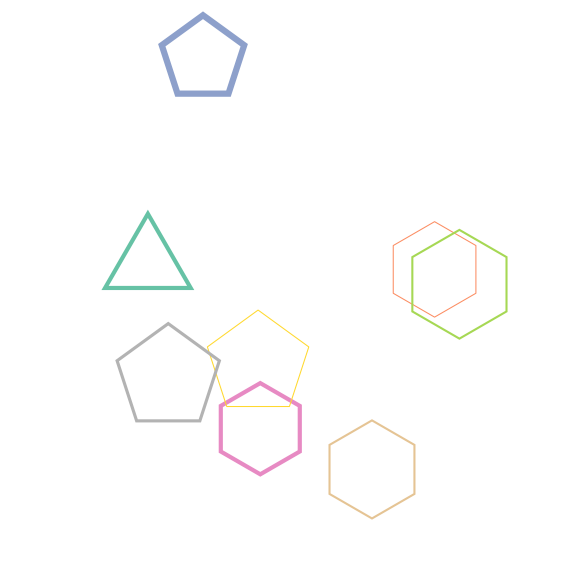[{"shape": "triangle", "thickness": 2, "radius": 0.43, "center": [0.256, 0.543]}, {"shape": "hexagon", "thickness": 0.5, "radius": 0.41, "center": [0.753, 0.533]}, {"shape": "pentagon", "thickness": 3, "radius": 0.38, "center": [0.352, 0.898]}, {"shape": "hexagon", "thickness": 2, "radius": 0.39, "center": [0.451, 0.257]}, {"shape": "hexagon", "thickness": 1, "radius": 0.47, "center": [0.796, 0.507]}, {"shape": "pentagon", "thickness": 0.5, "radius": 0.46, "center": [0.447, 0.37]}, {"shape": "hexagon", "thickness": 1, "radius": 0.42, "center": [0.644, 0.186]}, {"shape": "pentagon", "thickness": 1.5, "radius": 0.47, "center": [0.291, 0.346]}]